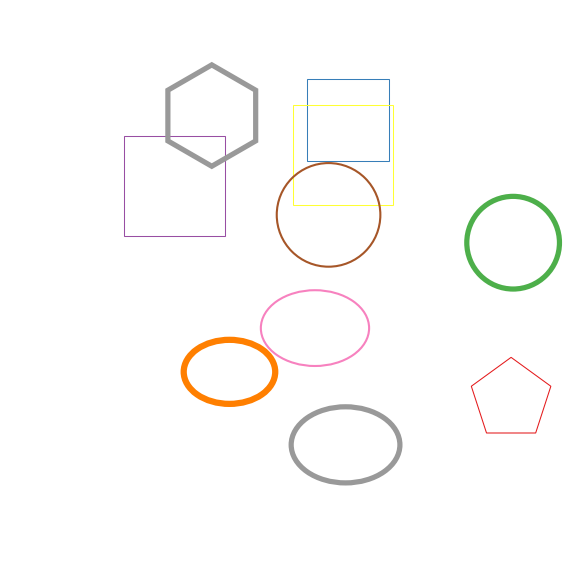[{"shape": "pentagon", "thickness": 0.5, "radius": 0.36, "center": [0.885, 0.308]}, {"shape": "square", "thickness": 0.5, "radius": 0.36, "center": [0.603, 0.792]}, {"shape": "circle", "thickness": 2.5, "radius": 0.4, "center": [0.889, 0.579]}, {"shape": "square", "thickness": 0.5, "radius": 0.44, "center": [0.303, 0.677]}, {"shape": "oval", "thickness": 3, "radius": 0.4, "center": [0.397, 0.355]}, {"shape": "square", "thickness": 0.5, "radius": 0.44, "center": [0.594, 0.731]}, {"shape": "circle", "thickness": 1, "radius": 0.45, "center": [0.569, 0.627]}, {"shape": "oval", "thickness": 1, "radius": 0.47, "center": [0.545, 0.431]}, {"shape": "hexagon", "thickness": 2.5, "radius": 0.44, "center": [0.367, 0.799]}, {"shape": "oval", "thickness": 2.5, "radius": 0.47, "center": [0.598, 0.229]}]